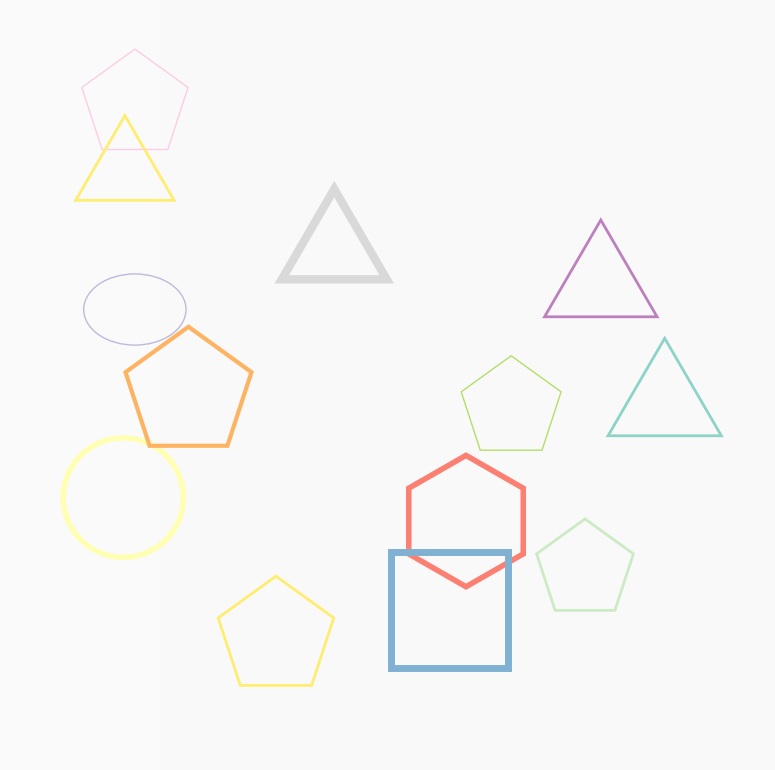[{"shape": "triangle", "thickness": 1, "radius": 0.42, "center": [0.858, 0.476]}, {"shape": "circle", "thickness": 2, "radius": 0.39, "center": [0.159, 0.354]}, {"shape": "oval", "thickness": 0.5, "radius": 0.33, "center": [0.174, 0.598]}, {"shape": "hexagon", "thickness": 2, "radius": 0.43, "center": [0.601, 0.323]}, {"shape": "square", "thickness": 2.5, "radius": 0.38, "center": [0.58, 0.208]}, {"shape": "pentagon", "thickness": 1.5, "radius": 0.43, "center": [0.243, 0.49]}, {"shape": "pentagon", "thickness": 0.5, "radius": 0.34, "center": [0.66, 0.47]}, {"shape": "pentagon", "thickness": 0.5, "radius": 0.36, "center": [0.174, 0.864]}, {"shape": "triangle", "thickness": 3, "radius": 0.39, "center": [0.431, 0.676]}, {"shape": "triangle", "thickness": 1, "radius": 0.42, "center": [0.775, 0.63]}, {"shape": "pentagon", "thickness": 1, "radius": 0.33, "center": [0.755, 0.26]}, {"shape": "triangle", "thickness": 1, "radius": 0.37, "center": [0.161, 0.777]}, {"shape": "pentagon", "thickness": 1, "radius": 0.39, "center": [0.356, 0.173]}]